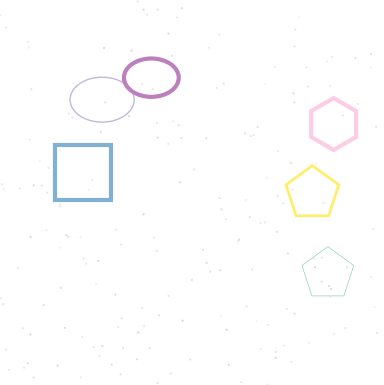[{"shape": "pentagon", "thickness": 0.5, "radius": 0.35, "center": [0.852, 0.289]}, {"shape": "oval", "thickness": 1, "radius": 0.42, "center": [0.265, 0.741]}, {"shape": "square", "thickness": 3, "radius": 0.36, "center": [0.216, 0.553]}, {"shape": "hexagon", "thickness": 3, "radius": 0.34, "center": [0.867, 0.678]}, {"shape": "oval", "thickness": 3, "radius": 0.36, "center": [0.393, 0.798]}, {"shape": "pentagon", "thickness": 2, "radius": 0.36, "center": [0.811, 0.498]}]